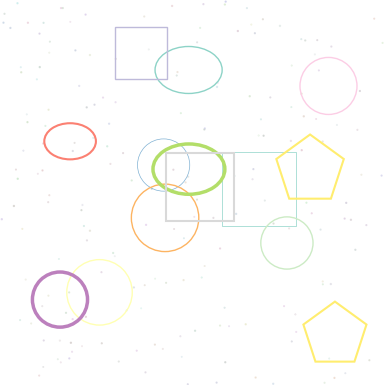[{"shape": "square", "thickness": 0.5, "radius": 0.48, "center": [0.672, 0.51]}, {"shape": "oval", "thickness": 1, "radius": 0.44, "center": [0.49, 0.818]}, {"shape": "circle", "thickness": 1, "radius": 0.43, "center": [0.258, 0.241]}, {"shape": "square", "thickness": 1, "radius": 0.33, "center": [0.366, 0.862]}, {"shape": "oval", "thickness": 1.5, "radius": 0.34, "center": [0.182, 0.633]}, {"shape": "circle", "thickness": 0.5, "radius": 0.34, "center": [0.425, 0.571]}, {"shape": "circle", "thickness": 1, "radius": 0.44, "center": [0.429, 0.434]}, {"shape": "oval", "thickness": 2.5, "radius": 0.47, "center": [0.491, 0.561]}, {"shape": "circle", "thickness": 1, "radius": 0.37, "center": [0.853, 0.777]}, {"shape": "square", "thickness": 1.5, "radius": 0.44, "center": [0.52, 0.514]}, {"shape": "circle", "thickness": 2.5, "radius": 0.36, "center": [0.156, 0.222]}, {"shape": "circle", "thickness": 1, "radius": 0.34, "center": [0.745, 0.369]}, {"shape": "pentagon", "thickness": 1.5, "radius": 0.43, "center": [0.87, 0.13]}, {"shape": "pentagon", "thickness": 1.5, "radius": 0.46, "center": [0.805, 0.558]}]